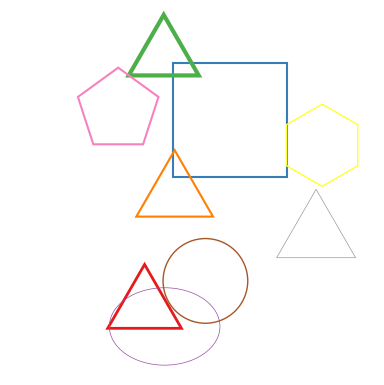[{"shape": "triangle", "thickness": 2, "radius": 0.55, "center": [0.376, 0.203]}, {"shape": "square", "thickness": 1.5, "radius": 0.74, "center": [0.597, 0.688]}, {"shape": "triangle", "thickness": 3, "radius": 0.52, "center": [0.425, 0.857]}, {"shape": "oval", "thickness": 0.5, "radius": 0.72, "center": [0.428, 0.152]}, {"shape": "triangle", "thickness": 1.5, "radius": 0.57, "center": [0.454, 0.495]}, {"shape": "hexagon", "thickness": 1, "radius": 0.53, "center": [0.837, 0.623]}, {"shape": "circle", "thickness": 1, "radius": 0.55, "center": [0.534, 0.27]}, {"shape": "pentagon", "thickness": 1.5, "radius": 0.55, "center": [0.307, 0.714]}, {"shape": "triangle", "thickness": 0.5, "radius": 0.59, "center": [0.821, 0.39]}]